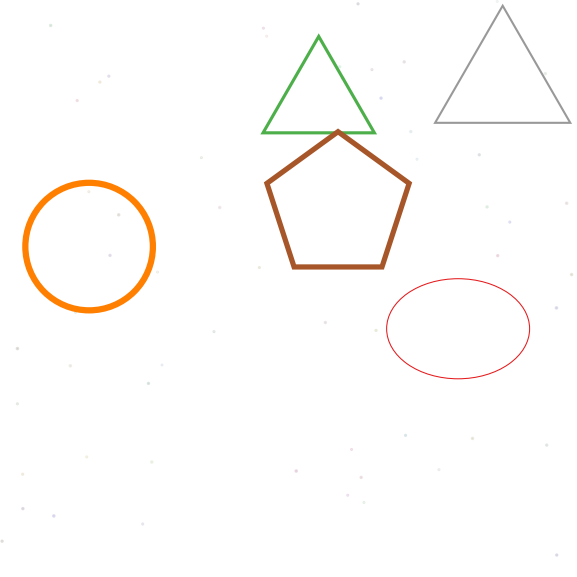[{"shape": "oval", "thickness": 0.5, "radius": 0.62, "center": [0.793, 0.43]}, {"shape": "triangle", "thickness": 1.5, "radius": 0.56, "center": [0.552, 0.825]}, {"shape": "circle", "thickness": 3, "radius": 0.55, "center": [0.154, 0.572]}, {"shape": "pentagon", "thickness": 2.5, "radius": 0.65, "center": [0.585, 0.642]}, {"shape": "triangle", "thickness": 1, "radius": 0.68, "center": [0.87, 0.854]}]